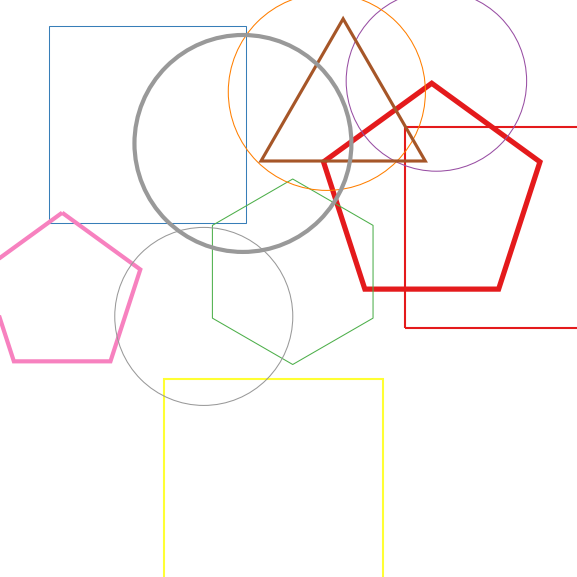[{"shape": "pentagon", "thickness": 2.5, "radius": 0.99, "center": [0.748, 0.658]}, {"shape": "square", "thickness": 1, "radius": 0.87, "center": [0.875, 0.605]}, {"shape": "square", "thickness": 0.5, "radius": 0.85, "center": [0.255, 0.784]}, {"shape": "hexagon", "thickness": 0.5, "radius": 0.8, "center": [0.507, 0.529]}, {"shape": "circle", "thickness": 0.5, "radius": 0.78, "center": [0.756, 0.859]}, {"shape": "circle", "thickness": 0.5, "radius": 0.85, "center": [0.566, 0.84]}, {"shape": "square", "thickness": 1, "radius": 0.95, "center": [0.473, 0.154]}, {"shape": "triangle", "thickness": 1.5, "radius": 0.82, "center": [0.594, 0.802]}, {"shape": "pentagon", "thickness": 2, "radius": 0.71, "center": [0.108, 0.489]}, {"shape": "circle", "thickness": 0.5, "radius": 0.77, "center": [0.353, 0.451]}, {"shape": "circle", "thickness": 2, "radius": 0.94, "center": [0.421, 0.751]}]